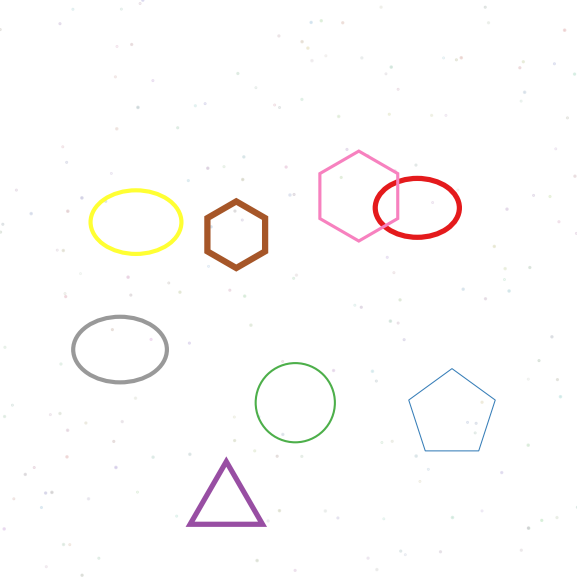[{"shape": "oval", "thickness": 2.5, "radius": 0.36, "center": [0.723, 0.639]}, {"shape": "pentagon", "thickness": 0.5, "radius": 0.39, "center": [0.783, 0.282]}, {"shape": "circle", "thickness": 1, "radius": 0.34, "center": [0.511, 0.302]}, {"shape": "triangle", "thickness": 2.5, "radius": 0.36, "center": [0.392, 0.127]}, {"shape": "oval", "thickness": 2, "radius": 0.39, "center": [0.235, 0.615]}, {"shape": "hexagon", "thickness": 3, "radius": 0.29, "center": [0.409, 0.593]}, {"shape": "hexagon", "thickness": 1.5, "radius": 0.39, "center": [0.621, 0.66]}, {"shape": "oval", "thickness": 2, "radius": 0.41, "center": [0.208, 0.394]}]